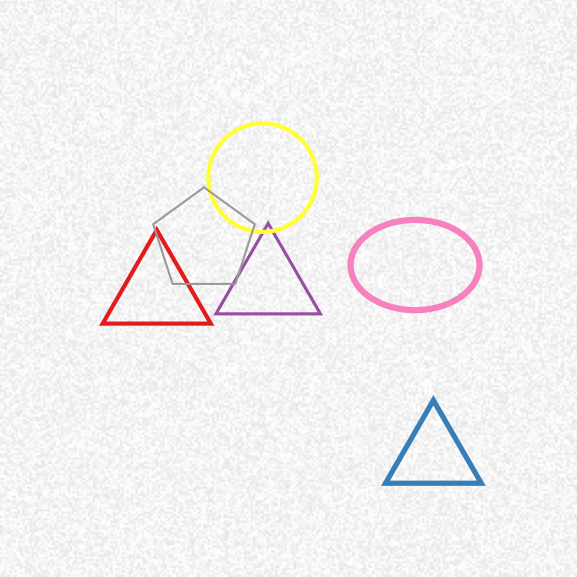[{"shape": "triangle", "thickness": 2, "radius": 0.54, "center": [0.271, 0.493]}, {"shape": "triangle", "thickness": 2.5, "radius": 0.48, "center": [0.75, 0.21]}, {"shape": "triangle", "thickness": 1.5, "radius": 0.52, "center": [0.464, 0.508]}, {"shape": "circle", "thickness": 2, "radius": 0.47, "center": [0.455, 0.691]}, {"shape": "oval", "thickness": 3, "radius": 0.56, "center": [0.719, 0.54]}, {"shape": "pentagon", "thickness": 1, "radius": 0.46, "center": [0.353, 0.582]}]